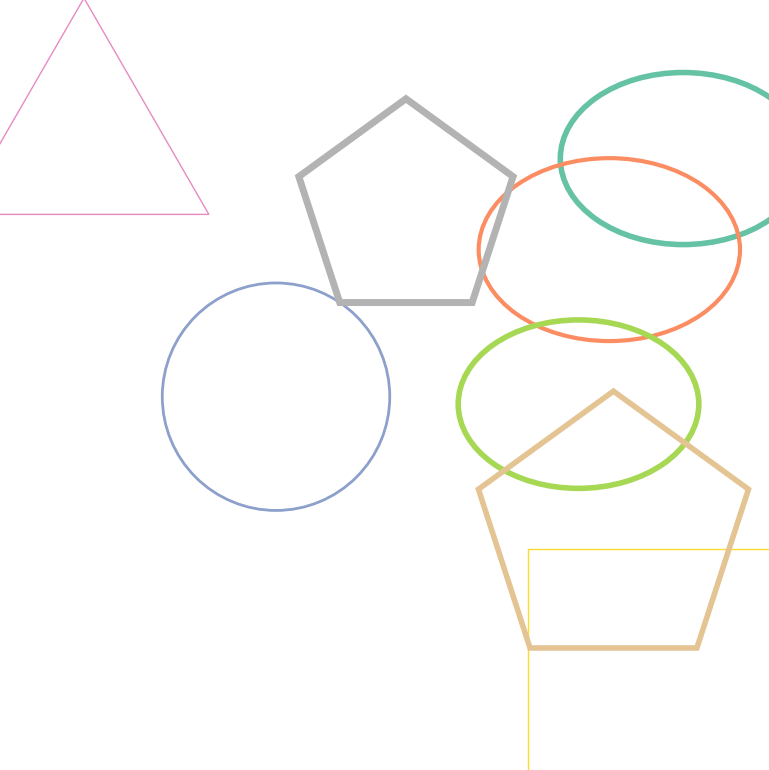[{"shape": "oval", "thickness": 2, "radius": 0.8, "center": [0.887, 0.794]}, {"shape": "oval", "thickness": 1.5, "radius": 0.85, "center": [0.791, 0.676]}, {"shape": "circle", "thickness": 1, "radius": 0.74, "center": [0.358, 0.485]}, {"shape": "triangle", "thickness": 0.5, "radius": 0.94, "center": [0.109, 0.815]}, {"shape": "oval", "thickness": 2, "radius": 0.78, "center": [0.751, 0.475]}, {"shape": "square", "thickness": 0.5, "radius": 0.89, "center": [0.864, 0.108]}, {"shape": "pentagon", "thickness": 2, "radius": 0.92, "center": [0.797, 0.308]}, {"shape": "pentagon", "thickness": 2.5, "radius": 0.73, "center": [0.527, 0.725]}]